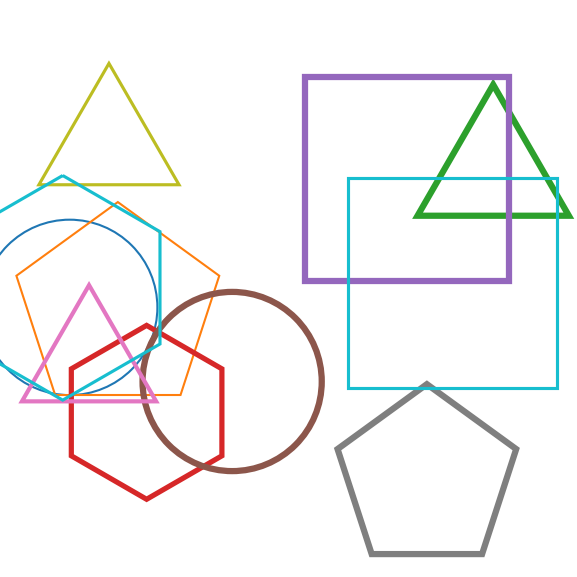[{"shape": "circle", "thickness": 1, "radius": 0.76, "center": [0.121, 0.467]}, {"shape": "pentagon", "thickness": 1, "radius": 0.92, "center": [0.204, 0.465]}, {"shape": "triangle", "thickness": 3, "radius": 0.76, "center": [0.854, 0.701]}, {"shape": "hexagon", "thickness": 2.5, "radius": 0.75, "center": [0.254, 0.285]}, {"shape": "square", "thickness": 3, "radius": 0.88, "center": [0.705, 0.689]}, {"shape": "circle", "thickness": 3, "radius": 0.78, "center": [0.402, 0.339]}, {"shape": "triangle", "thickness": 2, "radius": 0.67, "center": [0.154, 0.371]}, {"shape": "pentagon", "thickness": 3, "radius": 0.81, "center": [0.739, 0.171]}, {"shape": "triangle", "thickness": 1.5, "radius": 0.7, "center": [0.189, 0.749]}, {"shape": "square", "thickness": 1.5, "radius": 0.91, "center": [0.784, 0.509]}, {"shape": "hexagon", "thickness": 1.5, "radius": 0.97, "center": [0.109, 0.501]}]